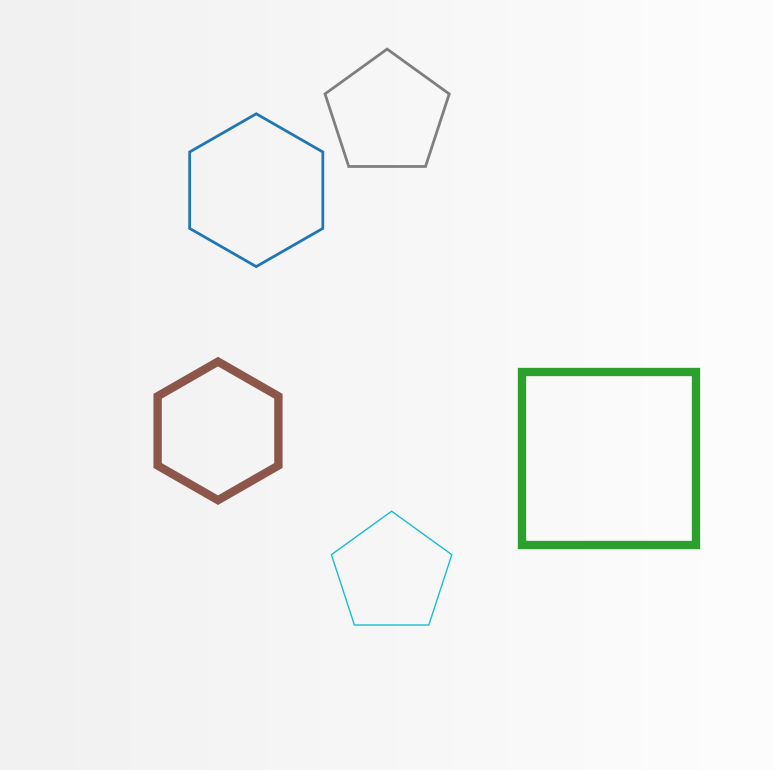[{"shape": "hexagon", "thickness": 1, "radius": 0.5, "center": [0.331, 0.753]}, {"shape": "square", "thickness": 3, "radius": 0.56, "center": [0.786, 0.405]}, {"shape": "hexagon", "thickness": 3, "radius": 0.45, "center": [0.281, 0.44]}, {"shape": "pentagon", "thickness": 1, "radius": 0.42, "center": [0.5, 0.852]}, {"shape": "pentagon", "thickness": 0.5, "radius": 0.41, "center": [0.505, 0.254]}]